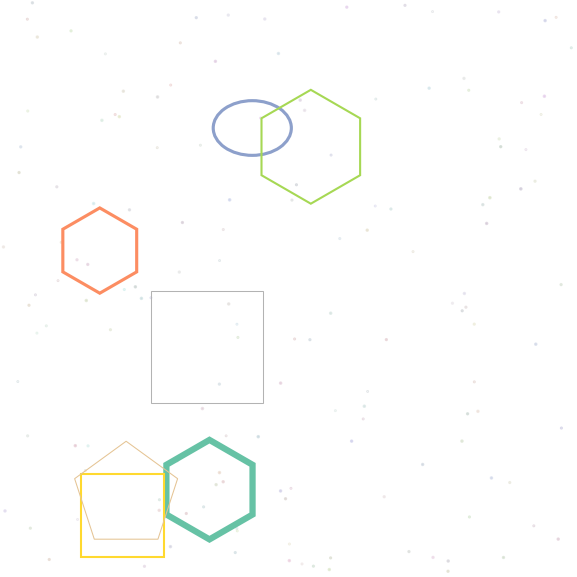[{"shape": "hexagon", "thickness": 3, "radius": 0.43, "center": [0.363, 0.151]}, {"shape": "hexagon", "thickness": 1.5, "radius": 0.37, "center": [0.173, 0.565]}, {"shape": "oval", "thickness": 1.5, "radius": 0.34, "center": [0.437, 0.777]}, {"shape": "hexagon", "thickness": 1, "radius": 0.49, "center": [0.538, 0.745]}, {"shape": "square", "thickness": 1, "radius": 0.36, "center": [0.212, 0.107]}, {"shape": "pentagon", "thickness": 0.5, "radius": 0.47, "center": [0.218, 0.141]}, {"shape": "square", "thickness": 0.5, "radius": 0.49, "center": [0.359, 0.398]}]